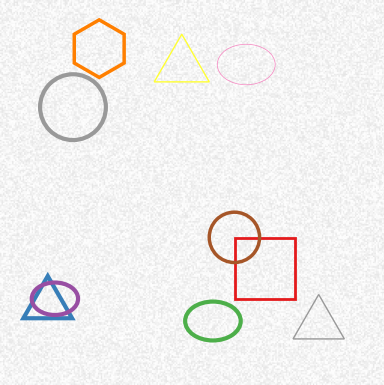[{"shape": "square", "thickness": 2, "radius": 0.39, "center": [0.689, 0.302]}, {"shape": "triangle", "thickness": 3, "radius": 0.37, "center": [0.124, 0.21]}, {"shape": "oval", "thickness": 3, "radius": 0.36, "center": [0.553, 0.166]}, {"shape": "oval", "thickness": 3, "radius": 0.3, "center": [0.143, 0.224]}, {"shape": "hexagon", "thickness": 2.5, "radius": 0.37, "center": [0.258, 0.874]}, {"shape": "triangle", "thickness": 1, "radius": 0.41, "center": [0.472, 0.829]}, {"shape": "circle", "thickness": 2.5, "radius": 0.33, "center": [0.609, 0.384]}, {"shape": "oval", "thickness": 0.5, "radius": 0.38, "center": [0.64, 0.832]}, {"shape": "triangle", "thickness": 1, "radius": 0.38, "center": [0.828, 0.158]}, {"shape": "circle", "thickness": 3, "radius": 0.43, "center": [0.19, 0.722]}]